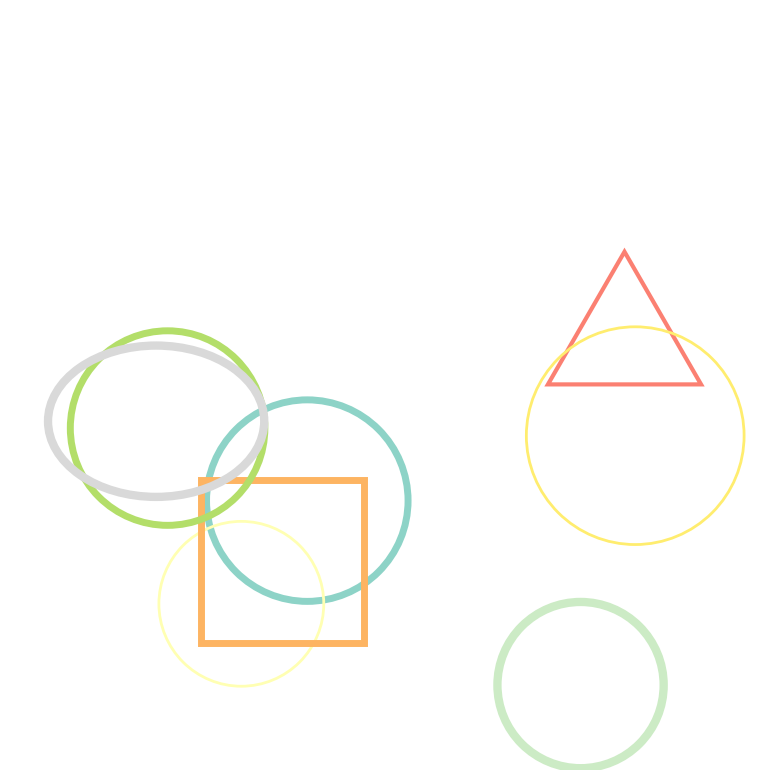[{"shape": "circle", "thickness": 2.5, "radius": 0.65, "center": [0.399, 0.35]}, {"shape": "circle", "thickness": 1, "radius": 0.54, "center": [0.313, 0.216]}, {"shape": "triangle", "thickness": 1.5, "radius": 0.57, "center": [0.811, 0.558]}, {"shape": "square", "thickness": 2.5, "radius": 0.53, "center": [0.367, 0.271]}, {"shape": "circle", "thickness": 2.5, "radius": 0.63, "center": [0.218, 0.444]}, {"shape": "oval", "thickness": 3, "radius": 0.7, "center": [0.203, 0.453]}, {"shape": "circle", "thickness": 3, "radius": 0.54, "center": [0.754, 0.11]}, {"shape": "circle", "thickness": 1, "radius": 0.71, "center": [0.825, 0.434]}]